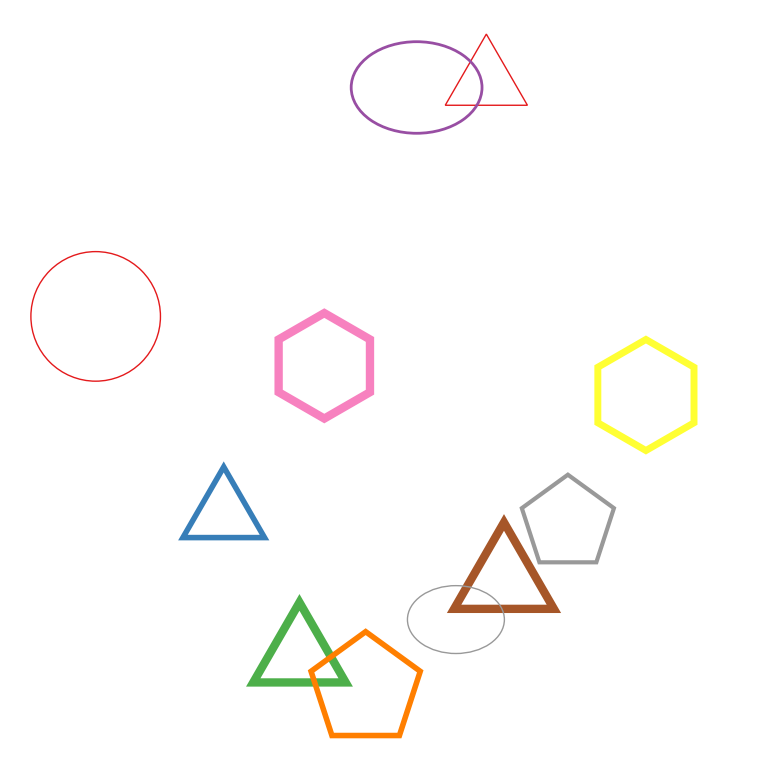[{"shape": "circle", "thickness": 0.5, "radius": 0.42, "center": [0.124, 0.589]}, {"shape": "triangle", "thickness": 0.5, "radius": 0.31, "center": [0.632, 0.894]}, {"shape": "triangle", "thickness": 2, "radius": 0.31, "center": [0.291, 0.332]}, {"shape": "triangle", "thickness": 3, "radius": 0.35, "center": [0.389, 0.148]}, {"shape": "oval", "thickness": 1, "radius": 0.42, "center": [0.541, 0.886]}, {"shape": "pentagon", "thickness": 2, "radius": 0.37, "center": [0.475, 0.105]}, {"shape": "hexagon", "thickness": 2.5, "radius": 0.36, "center": [0.839, 0.487]}, {"shape": "triangle", "thickness": 3, "radius": 0.37, "center": [0.655, 0.247]}, {"shape": "hexagon", "thickness": 3, "radius": 0.34, "center": [0.421, 0.525]}, {"shape": "oval", "thickness": 0.5, "radius": 0.31, "center": [0.592, 0.195]}, {"shape": "pentagon", "thickness": 1.5, "radius": 0.31, "center": [0.738, 0.321]}]